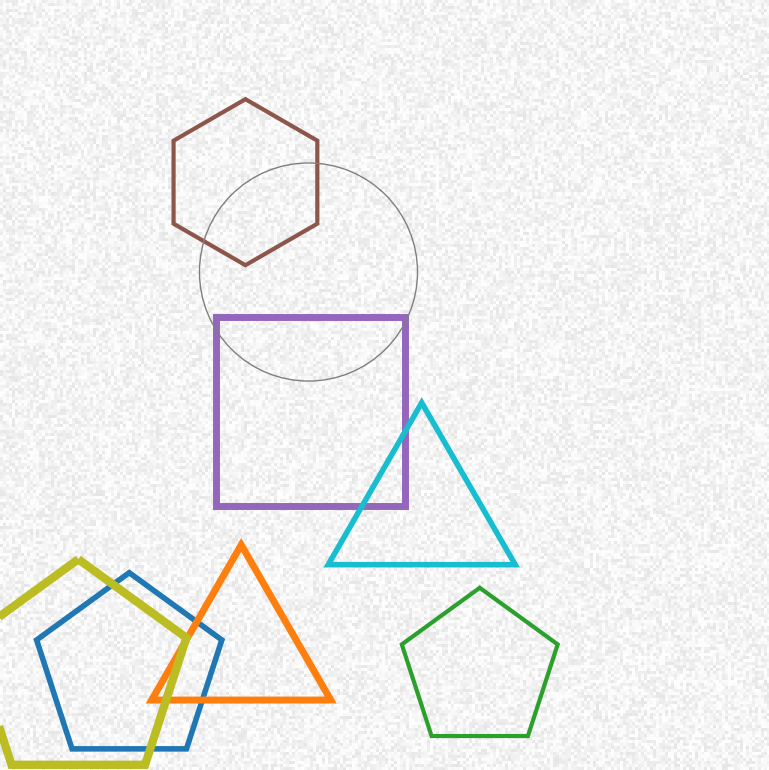[{"shape": "pentagon", "thickness": 2, "radius": 0.63, "center": [0.168, 0.13]}, {"shape": "triangle", "thickness": 2.5, "radius": 0.67, "center": [0.313, 0.158]}, {"shape": "pentagon", "thickness": 1.5, "radius": 0.53, "center": [0.623, 0.13]}, {"shape": "square", "thickness": 2.5, "radius": 0.61, "center": [0.403, 0.466]}, {"shape": "hexagon", "thickness": 1.5, "radius": 0.54, "center": [0.319, 0.763]}, {"shape": "circle", "thickness": 0.5, "radius": 0.71, "center": [0.401, 0.647]}, {"shape": "pentagon", "thickness": 3, "radius": 0.74, "center": [0.102, 0.126]}, {"shape": "triangle", "thickness": 2, "radius": 0.7, "center": [0.548, 0.337]}]